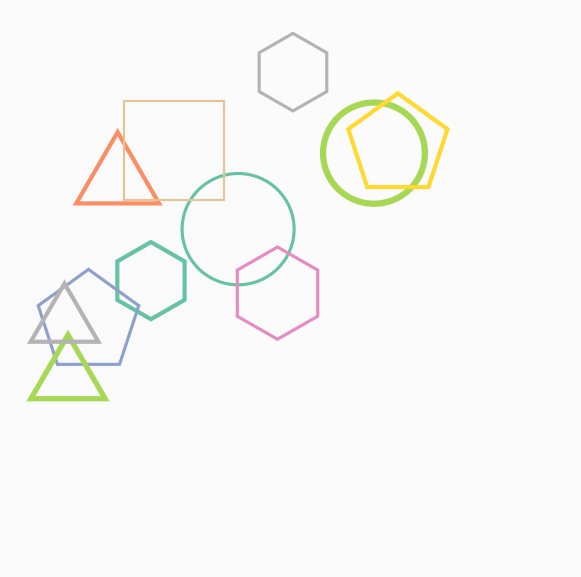[{"shape": "circle", "thickness": 1.5, "radius": 0.48, "center": [0.41, 0.602]}, {"shape": "hexagon", "thickness": 2, "radius": 0.33, "center": [0.26, 0.513]}, {"shape": "triangle", "thickness": 2, "radius": 0.41, "center": [0.202, 0.688]}, {"shape": "pentagon", "thickness": 1.5, "radius": 0.45, "center": [0.152, 0.442]}, {"shape": "hexagon", "thickness": 1.5, "radius": 0.4, "center": [0.477, 0.492]}, {"shape": "circle", "thickness": 3, "radius": 0.44, "center": [0.643, 0.734]}, {"shape": "triangle", "thickness": 2.5, "radius": 0.37, "center": [0.117, 0.346]}, {"shape": "pentagon", "thickness": 2, "radius": 0.45, "center": [0.685, 0.748]}, {"shape": "square", "thickness": 1, "radius": 0.43, "center": [0.299, 0.739]}, {"shape": "hexagon", "thickness": 1.5, "radius": 0.34, "center": [0.504, 0.874]}, {"shape": "triangle", "thickness": 2, "radius": 0.34, "center": [0.111, 0.441]}]